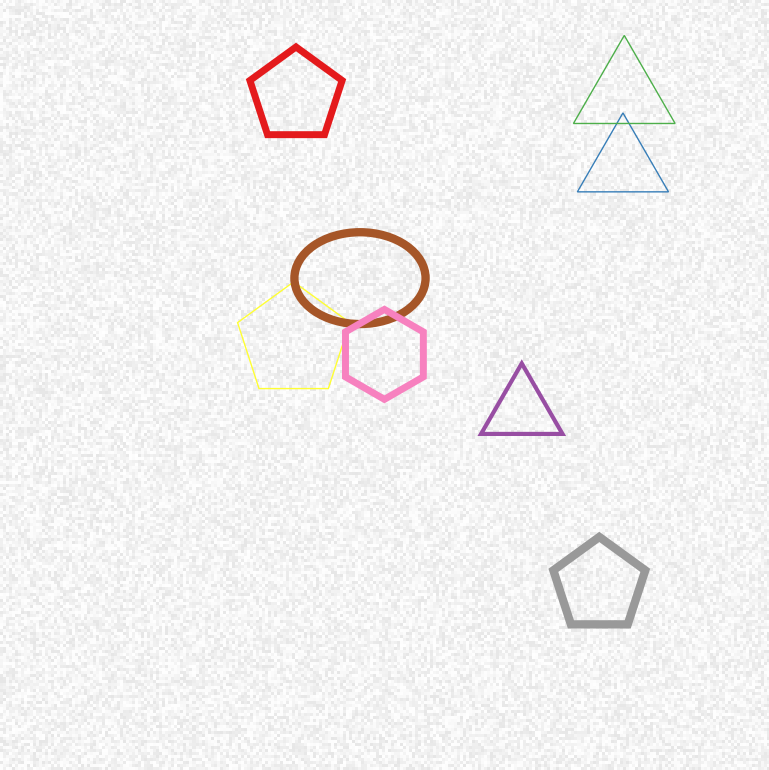[{"shape": "pentagon", "thickness": 2.5, "radius": 0.31, "center": [0.384, 0.876]}, {"shape": "triangle", "thickness": 0.5, "radius": 0.34, "center": [0.809, 0.785]}, {"shape": "triangle", "thickness": 0.5, "radius": 0.38, "center": [0.811, 0.878]}, {"shape": "triangle", "thickness": 1.5, "radius": 0.31, "center": [0.678, 0.467]}, {"shape": "pentagon", "thickness": 0.5, "radius": 0.38, "center": [0.381, 0.557]}, {"shape": "oval", "thickness": 3, "radius": 0.43, "center": [0.468, 0.639]}, {"shape": "hexagon", "thickness": 2.5, "radius": 0.29, "center": [0.499, 0.54]}, {"shape": "pentagon", "thickness": 3, "radius": 0.31, "center": [0.778, 0.24]}]